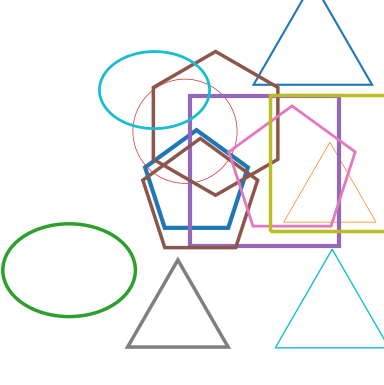[{"shape": "pentagon", "thickness": 3, "radius": 0.7, "center": [0.51, 0.522]}, {"shape": "triangle", "thickness": 1.5, "radius": 0.89, "center": [0.812, 0.869]}, {"shape": "triangle", "thickness": 0.5, "radius": 0.69, "center": [0.857, 0.492]}, {"shape": "oval", "thickness": 2.5, "radius": 0.86, "center": [0.18, 0.298]}, {"shape": "circle", "thickness": 0.5, "radius": 0.68, "center": [0.48, 0.659]}, {"shape": "square", "thickness": 3, "radius": 0.97, "center": [0.687, 0.556]}, {"shape": "hexagon", "thickness": 2.5, "radius": 0.93, "center": [0.56, 0.68]}, {"shape": "pentagon", "thickness": 2.5, "radius": 0.78, "center": [0.52, 0.484]}, {"shape": "pentagon", "thickness": 2, "radius": 0.86, "center": [0.759, 0.552]}, {"shape": "triangle", "thickness": 2.5, "radius": 0.75, "center": [0.462, 0.174]}, {"shape": "square", "thickness": 2.5, "radius": 0.89, "center": [0.877, 0.576]}, {"shape": "oval", "thickness": 2, "radius": 0.72, "center": [0.401, 0.766]}, {"shape": "triangle", "thickness": 1, "radius": 0.85, "center": [0.863, 0.182]}]